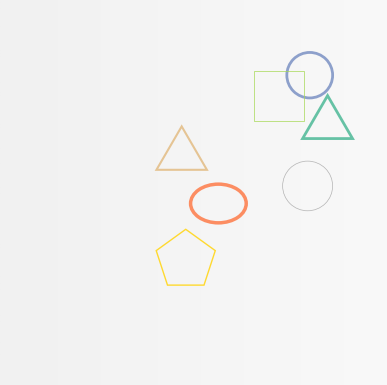[{"shape": "triangle", "thickness": 2, "radius": 0.37, "center": [0.845, 0.677]}, {"shape": "oval", "thickness": 2.5, "radius": 0.36, "center": [0.564, 0.471]}, {"shape": "circle", "thickness": 2, "radius": 0.3, "center": [0.799, 0.805]}, {"shape": "square", "thickness": 0.5, "radius": 0.33, "center": [0.72, 0.75]}, {"shape": "pentagon", "thickness": 1, "radius": 0.4, "center": [0.479, 0.324]}, {"shape": "triangle", "thickness": 1.5, "radius": 0.38, "center": [0.469, 0.597]}, {"shape": "circle", "thickness": 0.5, "radius": 0.32, "center": [0.794, 0.517]}]